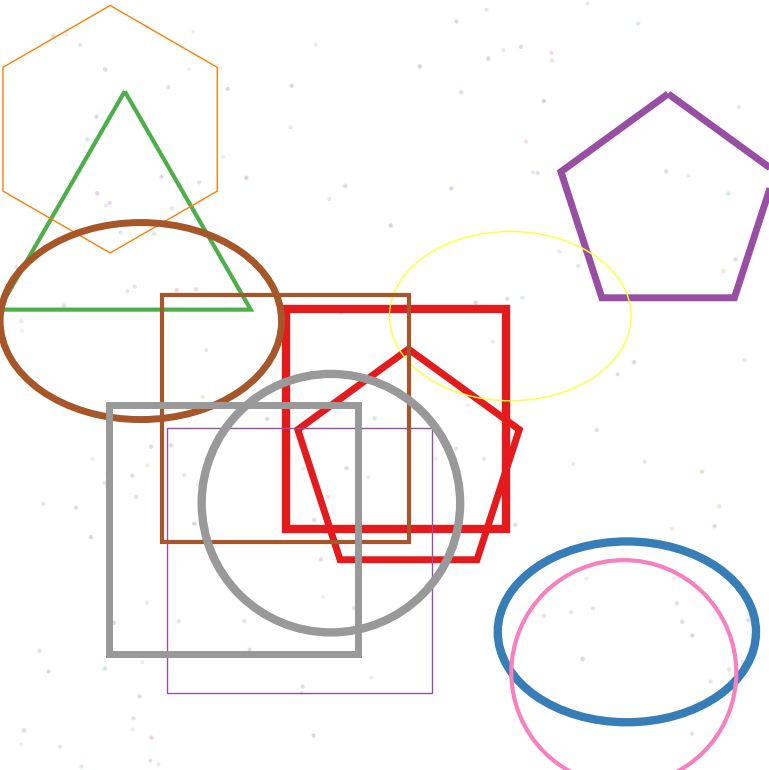[{"shape": "square", "thickness": 3, "radius": 0.71, "center": [0.514, 0.456]}, {"shape": "pentagon", "thickness": 2.5, "radius": 0.76, "center": [0.531, 0.395]}, {"shape": "oval", "thickness": 3, "radius": 0.84, "center": [0.814, 0.179]}, {"shape": "triangle", "thickness": 1.5, "radius": 0.94, "center": [0.162, 0.692]}, {"shape": "pentagon", "thickness": 2.5, "radius": 0.73, "center": [0.868, 0.732]}, {"shape": "square", "thickness": 0.5, "radius": 0.86, "center": [0.389, 0.273]}, {"shape": "hexagon", "thickness": 0.5, "radius": 0.8, "center": [0.143, 0.832]}, {"shape": "oval", "thickness": 0.5, "radius": 0.78, "center": [0.663, 0.589]}, {"shape": "oval", "thickness": 2.5, "radius": 0.91, "center": [0.183, 0.583]}, {"shape": "square", "thickness": 1.5, "radius": 0.8, "center": [0.371, 0.457]}, {"shape": "circle", "thickness": 1.5, "radius": 0.73, "center": [0.81, 0.126]}, {"shape": "circle", "thickness": 3, "radius": 0.84, "center": [0.43, 0.347]}, {"shape": "square", "thickness": 2.5, "radius": 0.81, "center": [0.303, 0.313]}]